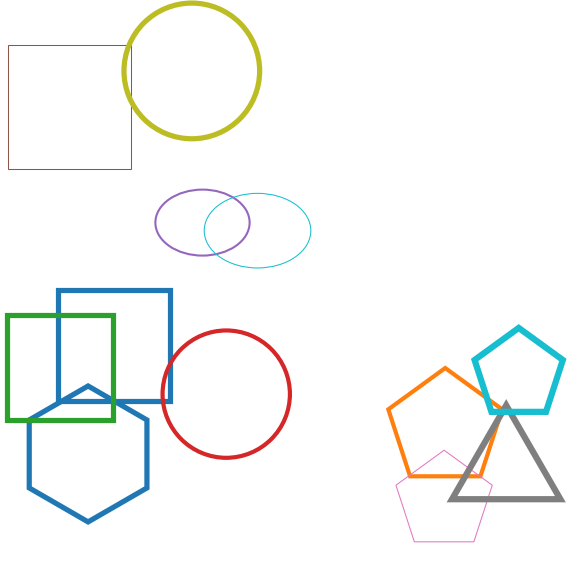[{"shape": "square", "thickness": 2.5, "radius": 0.48, "center": [0.197, 0.401]}, {"shape": "hexagon", "thickness": 2.5, "radius": 0.59, "center": [0.153, 0.213]}, {"shape": "pentagon", "thickness": 2, "radius": 0.52, "center": [0.771, 0.258]}, {"shape": "square", "thickness": 2.5, "radius": 0.46, "center": [0.104, 0.363]}, {"shape": "circle", "thickness": 2, "radius": 0.55, "center": [0.392, 0.317]}, {"shape": "oval", "thickness": 1, "radius": 0.41, "center": [0.351, 0.614]}, {"shape": "square", "thickness": 0.5, "radius": 0.53, "center": [0.12, 0.814]}, {"shape": "pentagon", "thickness": 0.5, "radius": 0.44, "center": [0.769, 0.132]}, {"shape": "triangle", "thickness": 3, "radius": 0.54, "center": [0.877, 0.189]}, {"shape": "circle", "thickness": 2.5, "radius": 0.59, "center": [0.332, 0.876]}, {"shape": "oval", "thickness": 0.5, "radius": 0.46, "center": [0.446, 0.6]}, {"shape": "pentagon", "thickness": 3, "radius": 0.4, "center": [0.898, 0.351]}]